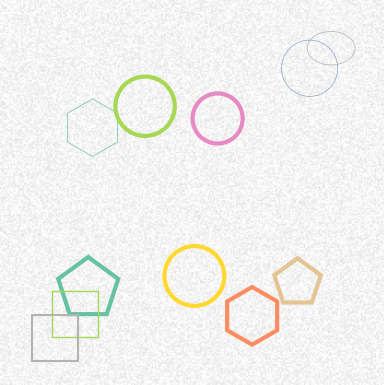[{"shape": "hexagon", "thickness": 0.5, "radius": 0.37, "center": [0.24, 0.668]}, {"shape": "pentagon", "thickness": 3, "radius": 0.41, "center": [0.229, 0.25]}, {"shape": "hexagon", "thickness": 3, "radius": 0.37, "center": [0.655, 0.18]}, {"shape": "circle", "thickness": 0.5, "radius": 0.37, "center": [0.804, 0.823]}, {"shape": "circle", "thickness": 3, "radius": 0.33, "center": [0.565, 0.692]}, {"shape": "circle", "thickness": 3, "radius": 0.39, "center": [0.377, 0.724]}, {"shape": "square", "thickness": 1, "radius": 0.3, "center": [0.195, 0.184]}, {"shape": "circle", "thickness": 3, "radius": 0.39, "center": [0.505, 0.283]}, {"shape": "pentagon", "thickness": 3, "radius": 0.32, "center": [0.773, 0.266]}, {"shape": "square", "thickness": 1.5, "radius": 0.29, "center": [0.143, 0.122]}, {"shape": "oval", "thickness": 0.5, "radius": 0.31, "center": [0.86, 0.875]}]